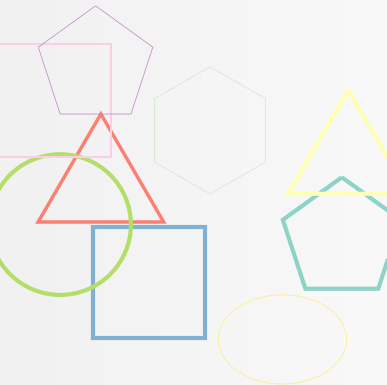[{"shape": "pentagon", "thickness": 3, "radius": 0.8, "center": [0.882, 0.38]}, {"shape": "triangle", "thickness": 3, "radius": 0.9, "center": [0.899, 0.587]}, {"shape": "triangle", "thickness": 2.5, "radius": 0.94, "center": [0.26, 0.517]}, {"shape": "square", "thickness": 3, "radius": 0.72, "center": [0.385, 0.265]}, {"shape": "circle", "thickness": 3, "radius": 0.91, "center": [0.155, 0.417]}, {"shape": "square", "thickness": 1.5, "radius": 0.73, "center": [0.139, 0.739]}, {"shape": "pentagon", "thickness": 0.5, "radius": 0.78, "center": [0.247, 0.83]}, {"shape": "hexagon", "thickness": 0.5, "radius": 0.83, "center": [0.542, 0.661]}, {"shape": "oval", "thickness": 0.5, "radius": 0.83, "center": [0.729, 0.118]}]